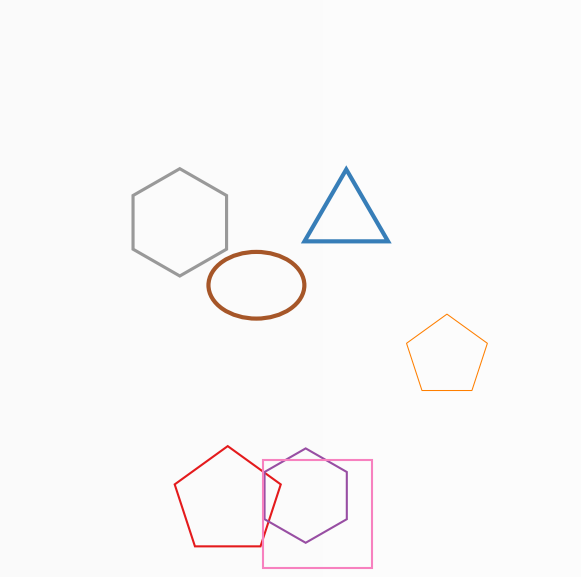[{"shape": "pentagon", "thickness": 1, "radius": 0.48, "center": [0.392, 0.131]}, {"shape": "triangle", "thickness": 2, "radius": 0.42, "center": [0.596, 0.623]}, {"shape": "hexagon", "thickness": 1, "radius": 0.41, "center": [0.526, 0.141]}, {"shape": "pentagon", "thickness": 0.5, "radius": 0.37, "center": [0.769, 0.382]}, {"shape": "oval", "thickness": 2, "radius": 0.41, "center": [0.441, 0.505]}, {"shape": "square", "thickness": 1, "radius": 0.47, "center": [0.547, 0.109]}, {"shape": "hexagon", "thickness": 1.5, "radius": 0.46, "center": [0.309, 0.614]}]